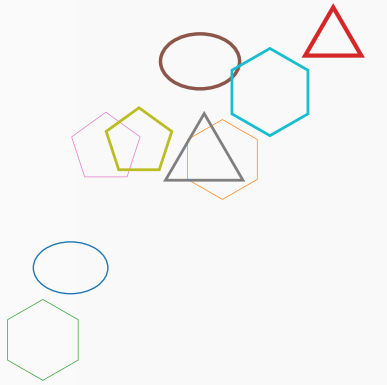[{"shape": "oval", "thickness": 1, "radius": 0.48, "center": [0.182, 0.304]}, {"shape": "hexagon", "thickness": 0.5, "radius": 0.52, "center": [0.574, 0.586]}, {"shape": "hexagon", "thickness": 0.5, "radius": 0.53, "center": [0.111, 0.117]}, {"shape": "triangle", "thickness": 3, "radius": 0.42, "center": [0.86, 0.897]}, {"shape": "oval", "thickness": 2.5, "radius": 0.51, "center": [0.516, 0.841]}, {"shape": "pentagon", "thickness": 0.5, "radius": 0.46, "center": [0.273, 0.616]}, {"shape": "triangle", "thickness": 2, "radius": 0.58, "center": [0.527, 0.59]}, {"shape": "pentagon", "thickness": 2, "radius": 0.44, "center": [0.359, 0.631]}, {"shape": "hexagon", "thickness": 2, "radius": 0.57, "center": [0.697, 0.761]}]